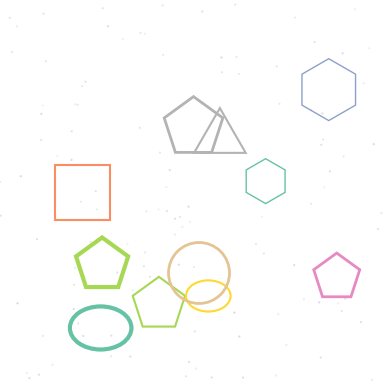[{"shape": "hexagon", "thickness": 1, "radius": 0.29, "center": [0.69, 0.53]}, {"shape": "oval", "thickness": 3, "radius": 0.4, "center": [0.261, 0.148]}, {"shape": "square", "thickness": 1.5, "radius": 0.36, "center": [0.214, 0.501]}, {"shape": "hexagon", "thickness": 1, "radius": 0.4, "center": [0.854, 0.767]}, {"shape": "pentagon", "thickness": 2, "radius": 0.31, "center": [0.875, 0.28]}, {"shape": "pentagon", "thickness": 3, "radius": 0.36, "center": [0.265, 0.312]}, {"shape": "pentagon", "thickness": 1.5, "radius": 0.36, "center": [0.413, 0.21]}, {"shape": "oval", "thickness": 1.5, "radius": 0.29, "center": [0.541, 0.231]}, {"shape": "circle", "thickness": 2, "radius": 0.4, "center": [0.517, 0.291]}, {"shape": "pentagon", "thickness": 2, "radius": 0.4, "center": [0.503, 0.669]}, {"shape": "triangle", "thickness": 1.5, "radius": 0.39, "center": [0.571, 0.642]}]